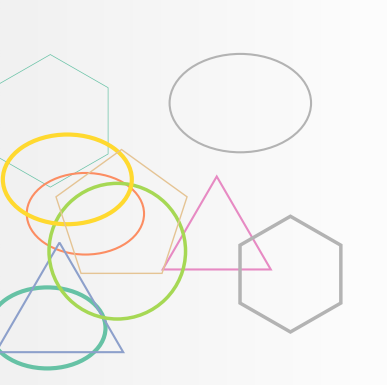[{"shape": "hexagon", "thickness": 0.5, "radius": 0.86, "center": [0.13, 0.686]}, {"shape": "oval", "thickness": 3, "radius": 0.75, "center": [0.122, 0.148]}, {"shape": "oval", "thickness": 1.5, "radius": 0.76, "center": [0.22, 0.445]}, {"shape": "triangle", "thickness": 1.5, "radius": 0.95, "center": [0.154, 0.18]}, {"shape": "triangle", "thickness": 1.5, "radius": 0.8, "center": [0.559, 0.381]}, {"shape": "circle", "thickness": 2.5, "radius": 0.88, "center": [0.303, 0.348]}, {"shape": "oval", "thickness": 3, "radius": 0.83, "center": [0.174, 0.534]}, {"shape": "pentagon", "thickness": 1, "radius": 0.89, "center": [0.314, 0.434]}, {"shape": "hexagon", "thickness": 2.5, "radius": 0.75, "center": [0.749, 0.288]}, {"shape": "oval", "thickness": 1.5, "radius": 0.91, "center": [0.62, 0.732]}]